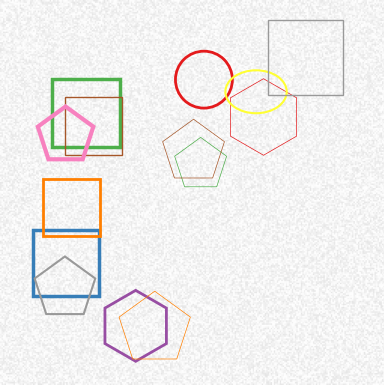[{"shape": "hexagon", "thickness": 0.5, "radius": 0.5, "center": [0.684, 0.696]}, {"shape": "circle", "thickness": 2, "radius": 0.37, "center": [0.53, 0.793]}, {"shape": "square", "thickness": 2.5, "radius": 0.43, "center": [0.172, 0.317]}, {"shape": "square", "thickness": 2.5, "radius": 0.44, "center": [0.222, 0.708]}, {"shape": "pentagon", "thickness": 0.5, "radius": 0.35, "center": [0.521, 0.572]}, {"shape": "hexagon", "thickness": 2, "radius": 0.46, "center": [0.352, 0.154]}, {"shape": "square", "thickness": 2, "radius": 0.37, "center": [0.187, 0.461]}, {"shape": "pentagon", "thickness": 0.5, "radius": 0.49, "center": [0.402, 0.146]}, {"shape": "oval", "thickness": 1.5, "radius": 0.4, "center": [0.665, 0.762]}, {"shape": "pentagon", "thickness": 0.5, "radius": 0.42, "center": [0.503, 0.606]}, {"shape": "square", "thickness": 1, "radius": 0.37, "center": [0.242, 0.673]}, {"shape": "pentagon", "thickness": 3, "radius": 0.38, "center": [0.17, 0.648]}, {"shape": "square", "thickness": 1, "radius": 0.49, "center": [0.793, 0.852]}, {"shape": "pentagon", "thickness": 1.5, "radius": 0.41, "center": [0.169, 0.251]}]